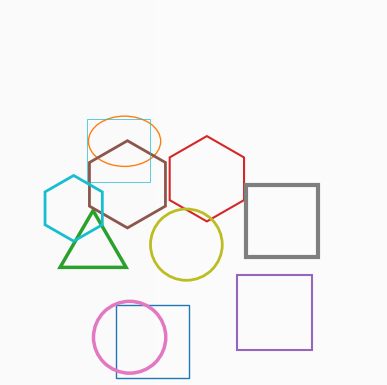[{"shape": "square", "thickness": 1, "radius": 0.47, "center": [0.394, 0.113]}, {"shape": "oval", "thickness": 1, "radius": 0.47, "center": [0.321, 0.633]}, {"shape": "triangle", "thickness": 2.5, "radius": 0.49, "center": [0.24, 0.355]}, {"shape": "hexagon", "thickness": 1.5, "radius": 0.55, "center": [0.534, 0.536]}, {"shape": "square", "thickness": 1.5, "radius": 0.48, "center": [0.708, 0.189]}, {"shape": "hexagon", "thickness": 2, "radius": 0.57, "center": [0.329, 0.521]}, {"shape": "circle", "thickness": 2.5, "radius": 0.47, "center": [0.335, 0.124]}, {"shape": "square", "thickness": 3, "radius": 0.47, "center": [0.728, 0.426]}, {"shape": "circle", "thickness": 2, "radius": 0.46, "center": [0.481, 0.365]}, {"shape": "square", "thickness": 0.5, "radius": 0.41, "center": [0.306, 0.609]}, {"shape": "hexagon", "thickness": 2, "radius": 0.43, "center": [0.19, 0.459]}]